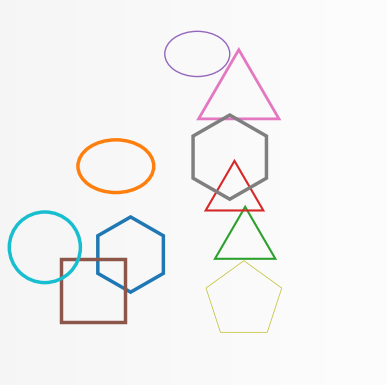[{"shape": "hexagon", "thickness": 2.5, "radius": 0.49, "center": [0.337, 0.339]}, {"shape": "oval", "thickness": 2.5, "radius": 0.49, "center": [0.299, 0.568]}, {"shape": "triangle", "thickness": 1.5, "radius": 0.45, "center": [0.633, 0.373]}, {"shape": "triangle", "thickness": 1.5, "radius": 0.43, "center": [0.605, 0.496]}, {"shape": "oval", "thickness": 1, "radius": 0.42, "center": [0.509, 0.86]}, {"shape": "square", "thickness": 2.5, "radius": 0.41, "center": [0.239, 0.246]}, {"shape": "triangle", "thickness": 2, "radius": 0.6, "center": [0.616, 0.751]}, {"shape": "hexagon", "thickness": 2.5, "radius": 0.55, "center": [0.593, 0.592]}, {"shape": "pentagon", "thickness": 0.5, "radius": 0.51, "center": [0.629, 0.22]}, {"shape": "circle", "thickness": 2.5, "radius": 0.46, "center": [0.116, 0.358]}]